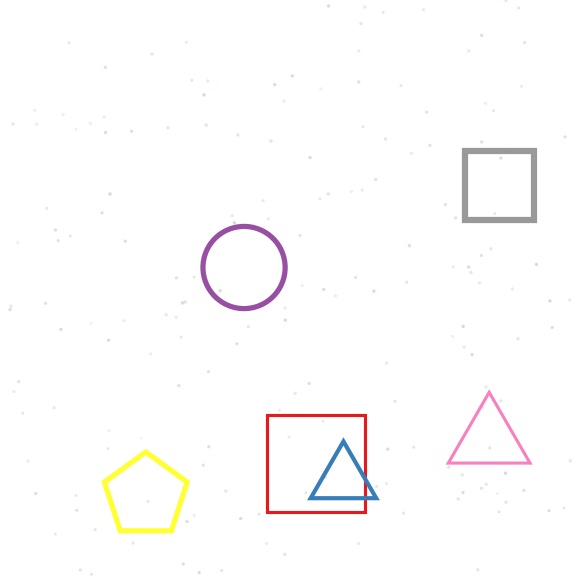[{"shape": "square", "thickness": 1.5, "radius": 0.42, "center": [0.547, 0.197]}, {"shape": "triangle", "thickness": 2, "radius": 0.33, "center": [0.595, 0.169]}, {"shape": "circle", "thickness": 2.5, "radius": 0.36, "center": [0.423, 0.536]}, {"shape": "pentagon", "thickness": 2.5, "radius": 0.38, "center": [0.252, 0.141]}, {"shape": "triangle", "thickness": 1.5, "radius": 0.41, "center": [0.847, 0.238]}, {"shape": "square", "thickness": 3, "radius": 0.3, "center": [0.865, 0.678]}]